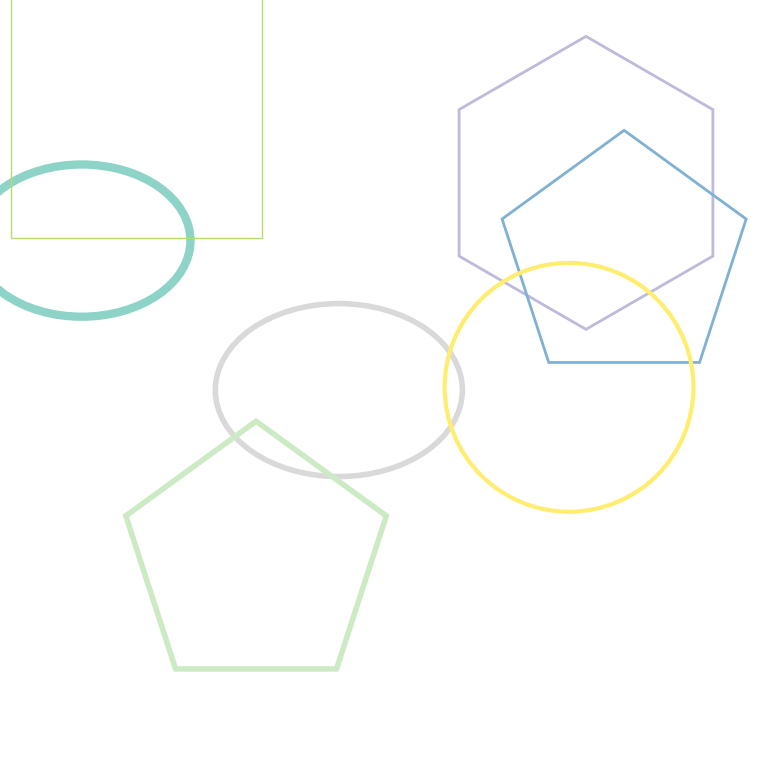[{"shape": "oval", "thickness": 3, "radius": 0.71, "center": [0.106, 0.688]}, {"shape": "hexagon", "thickness": 1, "radius": 0.95, "center": [0.761, 0.763]}, {"shape": "pentagon", "thickness": 1, "radius": 0.83, "center": [0.811, 0.664]}, {"shape": "square", "thickness": 0.5, "radius": 0.82, "center": [0.178, 0.853]}, {"shape": "oval", "thickness": 2, "radius": 0.8, "center": [0.44, 0.493]}, {"shape": "pentagon", "thickness": 2, "radius": 0.89, "center": [0.333, 0.275]}, {"shape": "circle", "thickness": 1.5, "radius": 0.81, "center": [0.739, 0.497]}]